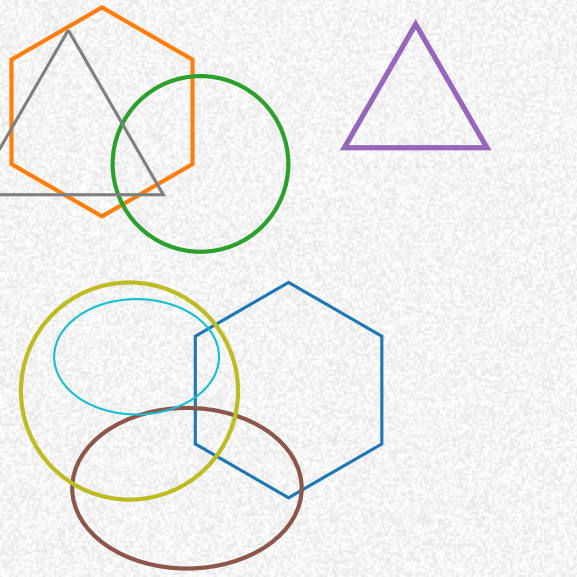[{"shape": "hexagon", "thickness": 1.5, "radius": 0.93, "center": [0.5, 0.324]}, {"shape": "hexagon", "thickness": 2, "radius": 0.9, "center": [0.177, 0.805]}, {"shape": "circle", "thickness": 2, "radius": 0.76, "center": [0.347, 0.715]}, {"shape": "triangle", "thickness": 2.5, "radius": 0.71, "center": [0.72, 0.815]}, {"shape": "oval", "thickness": 2, "radius": 0.99, "center": [0.324, 0.154]}, {"shape": "triangle", "thickness": 1.5, "radius": 0.95, "center": [0.118, 0.757]}, {"shape": "circle", "thickness": 2, "radius": 0.94, "center": [0.224, 0.322]}, {"shape": "oval", "thickness": 1, "radius": 0.71, "center": [0.237, 0.381]}]